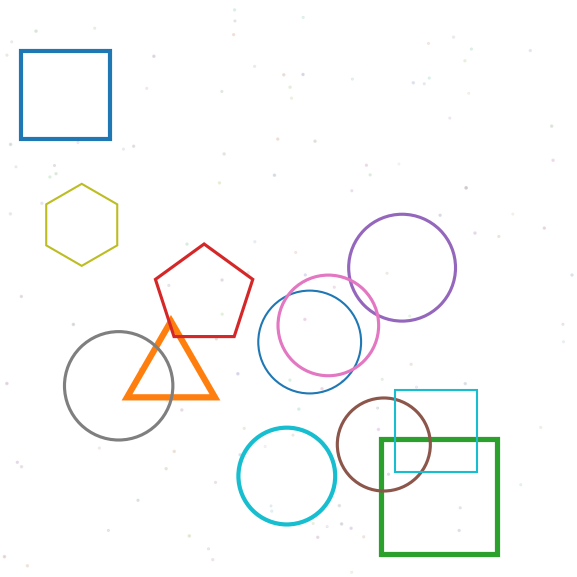[{"shape": "square", "thickness": 2, "radius": 0.38, "center": [0.113, 0.835]}, {"shape": "circle", "thickness": 1, "radius": 0.45, "center": [0.536, 0.407]}, {"shape": "triangle", "thickness": 3, "radius": 0.44, "center": [0.296, 0.355]}, {"shape": "square", "thickness": 2.5, "radius": 0.5, "center": [0.76, 0.14]}, {"shape": "pentagon", "thickness": 1.5, "radius": 0.44, "center": [0.353, 0.488]}, {"shape": "circle", "thickness": 1.5, "radius": 0.46, "center": [0.696, 0.536]}, {"shape": "circle", "thickness": 1.5, "radius": 0.4, "center": [0.665, 0.229]}, {"shape": "circle", "thickness": 1.5, "radius": 0.44, "center": [0.569, 0.436]}, {"shape": "circle", "thickness": 1.5, "radius": 0.47, "center": [0.205, 0.331]}, {"shape": "hexagon", "thickness": 1, "radius": 0.36, "center": [0.142, 0.61]}, {"shape": "circle", "thickness": 2, "radius": 0.42, "center": [0.497, 0.175]}, {"shape": "square", "thickness": 1, "radius": 0.36, "center": [0.755, 0.253]}]